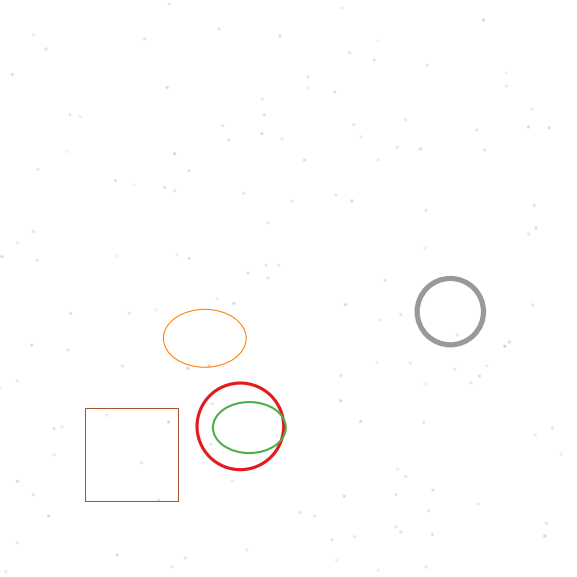[{"shape": "circle", "thickness": 1.5, "radius": 0.38, "center": [0.416, 0.261]}, {"shape": "oval", "thickness": 1, "radius": 0.32, "center": [0.432, 0.259]}, {"shape": "oval", "thickness": 0.5, "radius": 0.36, "center": [0.355, 0.413]}, {"shape": "square", "thickness": 0.5, "radius": 0.4, "center": [0.228, 0.213]}, {"shape": "circle", "thickness": 2.5, "radius": 0.29, "center": [0.78, 0.46]}]